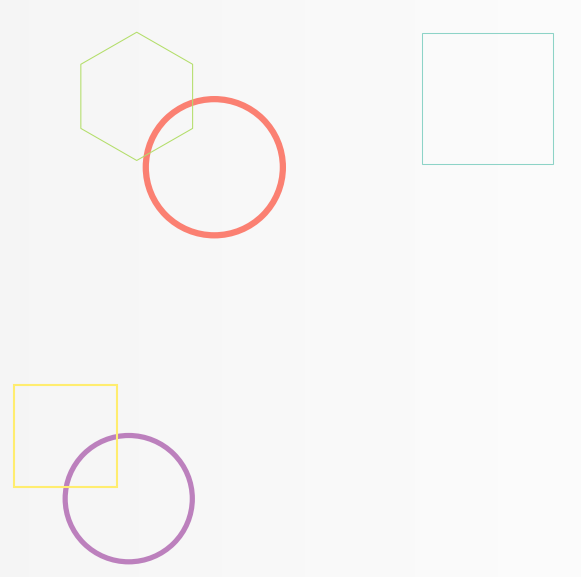[{"shape": "square", "thickness": 0.5, "radius": 0.57, "center": [0.839, 0.828]}, {"shape": "circle", "thickness": 3, "radius": 0.59, "center": [0.369, 0.71]}, {"shape": "hexagon", "thickness": 0.5, "radius": 0.56, "center": [0.235, 0.832]}, {"shape": "circle", "thickness": 2.5, "radius": 0.55, "center": [0.221, 0.136]}, {"shape": "square", "thickness": 1, "radius": 0.44, "center": [0.113, 0.244]}]